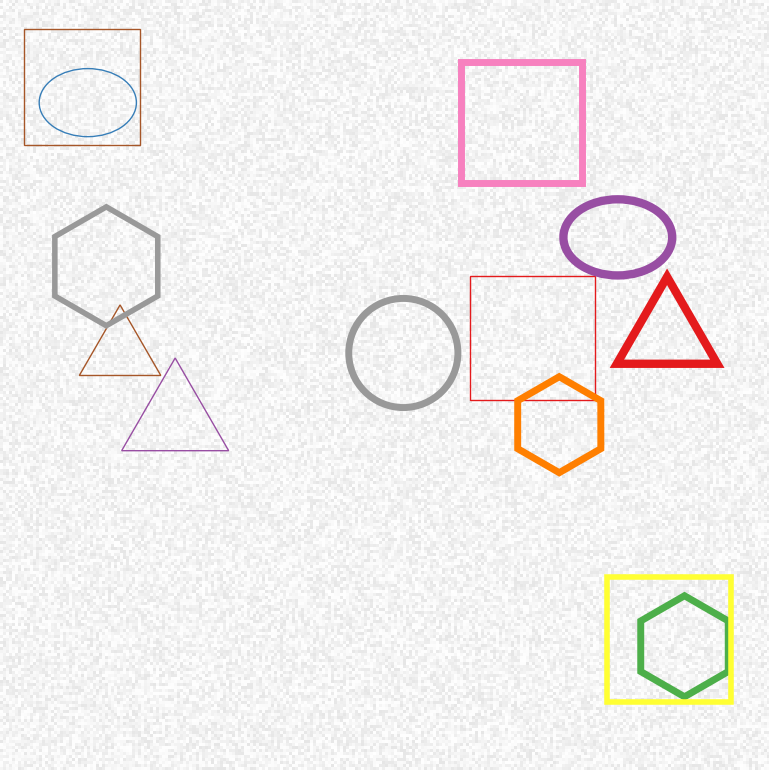[{"shape": "square", "thickness": 0.5, "radius": 0.4, "center": [0.692, 0.561]}, {"shape": "triangle", "thickness": 3, "radius": 0.38, "center": [0.866, 0.565]}, {"shape": "oval", "thickness": 0.5, "radius": 0.32, "center": [0.114, 0.867]}, {"shape": "hexagon", "thickness": 2.5, "radius": 0.33, "center": [0.889, 0.161]}, {"shape": "triangle", "thickness": 0.5, "radius": 0.4, "center": [0.227, 0.455]}, {"shape": "oval", "thickness": 3, "radius": 0.35, "center": [0.802, 0.692]}, {"shape": "hexagon", "thickness": 2.5, "radius": 0.31, "center": [0.726, 0.448]}, {"shape": "square", "thickness": 2, "radius": 0.4, "center": [0.869, 0.17]}, {"shape": "triangle", "thickness": 0.5, "radius": 0.31, "center": [0.156, 0.543]}, {"shape": "square", "thickness": 0.5, "radius": 0.38, "center": [0.107, 0.887]}, {"shape": "square", "thickness": 2.5, "radius": 0.39, "center": [0.677, 0.841]}, {"shape": "hexagon", "thickness": 2, "radius": 0.39, "center": [0.138, 0.654]}, {"shape": "circle", "thickness": 2.5, "radius": 0.35, "center": [0.524, 0.542]}]